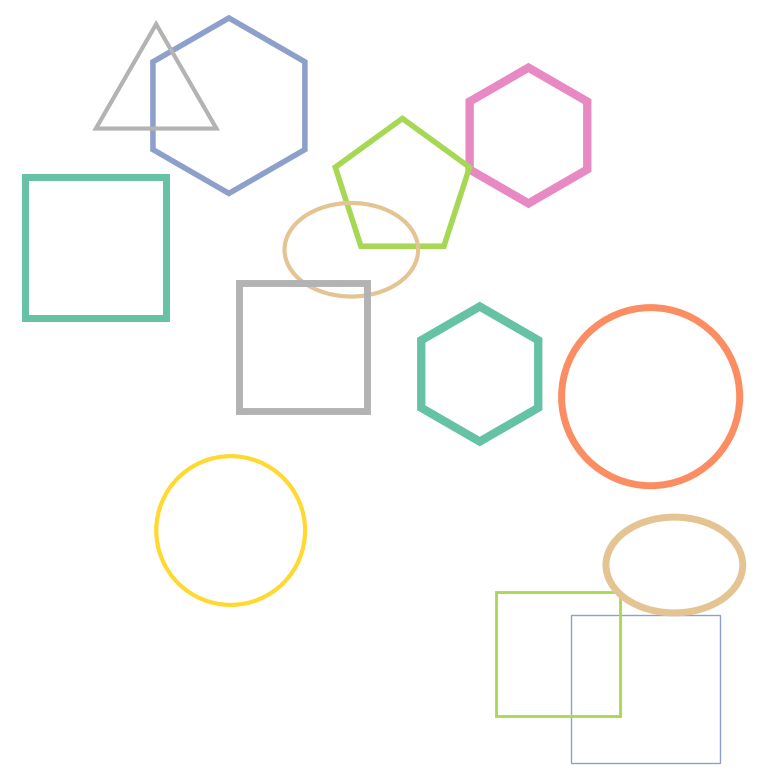[{"shape": "hexagon", "thickness": 3, "radius": 0.44, "center": [0.623, 0.514]}, {"shape": "square", "thickness": 2.5, "radius": 0.46, "center": [0.124, 0.678]}, {"shape": "circle", "thickness": 2.5, "radius": 0.58, "center": [0.845, 0.485]}, {"shape": "hexagon", "thickness": 2, "radius": 0.57, "center": [0.297, 0.863]}, {"shape": "square", "thickness": 0.5, "radius": 0.48, "center": [0.838, 0.105]}, {"shape": "hexagon", "thickness": 3, "radius": 0.44, "center": [0.686, 0.824]}, {"shape": "pentagon", "thickness": 2, "radius": 0.46, "center": [0.523, 0.754]}, {"shape": "square", "thickness": 1, "radius": 0.4, "center": [0.725, 0.15]}, {"shape": "circle", "thickness": 1.5, "radius": 0.48, "center": [0.3, 0.311]}, {"shape": "oval", "thickness": 2.5, "radius": 0.44, "center": [0.876, 0.266]}, {"shape": "oval", "thickness": 1.5, "radius": 0.43, "center": [0.456, 0.676]}, {"shape": "square", "thickness": 2.5, "radius": 0.42, "center": [0.394, 0.549]}, {"shape": "triangle", "thickness": 1.5, "radius": 0.45, "center": [0.203, 0.878]}]